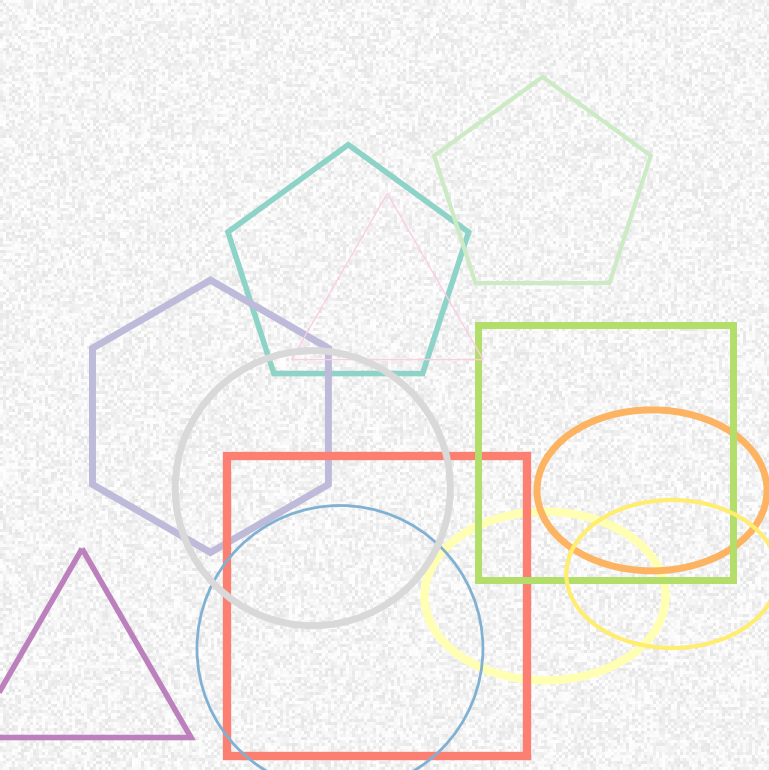[{"shape": "pentagon", "thickness": 2, "radius": 0.82, "center": [0.452, 0.648]}, {"shape": "oval", "thickness": 3, "radius": 0.78, "center": [0.708, 0.226]}, {"shape": "hexagon", "thickness": 2.5, "radius": 0.88, "center": [0.273, 0.459]}, {"shape": "square", "thickness": 3, "radius": 0.97, "center": [0.489, 0.213]}, {"shape": "circle", "thickness": 1, "radius": 0.93, "center": [0.441, 0.158]}, {"shape": "oval", "thickness": 2.5, "radius": 0.75, "center": [0.847, 0.363]}, {"shape": "square", "thickness": 2.5, "radius": 0.83, "center": [0.787, 0.413]}, {"shape": "triangle", "thickness": 0.5, "radius": 0.72, "center": [0.503, 0.605]}, {"shape": "circle", "thickness": 2.5, "radius": 0.89, "center": [0.406, 0.366]}, {"shape": "triangle", "thickness": 2, "radius": 0.82, "center": [0.107, 0.124]}, {"shape": "pentagon", "thickness": 1.5, "radius": 0.74, "center": [0.705, 0.752]}, {"shape": "oval", "thickness": 1.5, "radius": 0.69, "center": [0.873, 0.255]}]